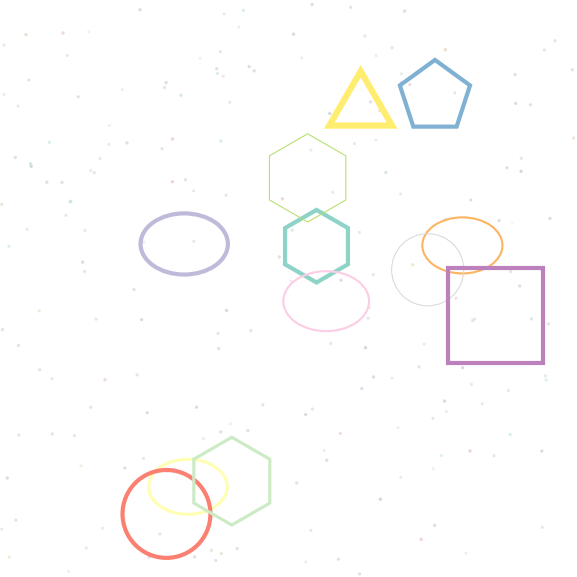[{"shape": "hexagon", "thickness": 2, "radius": 0.31, "center": [0.548, 0.573]}, {"shape": "oval", "thickness": 1.5, "radius": 0.34, "center": [0.325, 0.156]}, {"shape": "oval", "thickness": 2, "radius": 0.38, "center": [0.319, 0.577]}, {"shape": "circle", "thickness": 2, "radius": 0.38, "center": [0.288, 0.109]}, {"shape": "pentagon", "thickness": 2, "radius": 0.32, "center": [0.753, 0.832]}, {"shape": "oval", "thickness": 1, "radius": 0.35, "center": [0.801, 0.574]}, {"shape": "hexagon", "thickness": 0.5, "radius": 0.38, "center": [0.533, 0.691]}, {"shape": "oval", "thickness": 1, "radius": 0.37, "center": [0.565, 0.478]}, {"shape": "circle", "thickness": 0.5, "radius": 0.31, "center": [0.741, 0.532]}, {"shape": "square", "thickness": 2, "radius": 0.41, "center": [0.858, 0.453]}, {"shape": "hexagon", "thickness": 1.5, "radius": 0.38, "center": [0.401, 0.166]}, {"shape": "triangle", "thickness": 3, "radius": 0.31, "center": [0.625, 0.813]}]